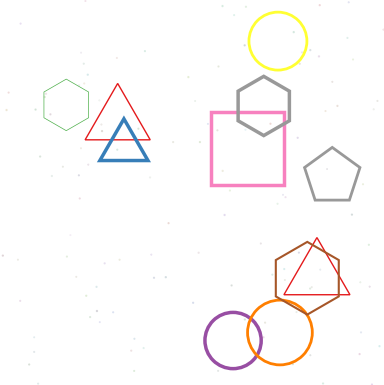[{"shape": "triangle", "thickness": 1, "radius": 0.49, "center": [0.823, 0.284]}, {"shape": "triangle", "thickness": 1, "radius": 0.49, "center": [0.306, 0.686]}, {"shape": "triangle", "thickness": 2.5, "radius": 0.36, "center": [0.322, 0.619]}, {"shape": "hexagon", "thickness": 0.5, "radius": 0.33, "center": [0.172, 0.728]}, {"shape": "circle", "thickness": 2.5, "radius": 0.37, "center": [0.605, 0.116]}, {"shape": "circle", "thickness": 2, "radius": 0.42, "center": [0.727, 0.136]}, {"shape": "circle", "thickness": 2, "radius": 0.38, "center": [0.722, 0.893]}, {"shape": "hexagon", "thickness": 1.5, "radius": 0.47, "center": [0.798, 0.277]}, {"shape": "square", "thickness": 2.5, "radius": 0.47, "center": [0.643, 0.615]}, {"shape": "hexagon", "thickness": 2.5, "radius": 0.38, "center": [0.685, 0.725]}, {"shape": "pentagon", "thickness": 2, "radius": 0.38, "center": [0.863, 0.541]}]